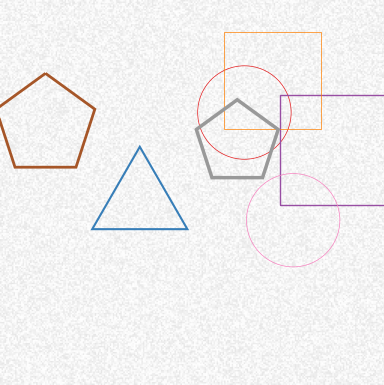[{"shape": "circle", "thickness": 0.5, "radius": 0.61, "center": [0.635, 0.708]}, {"shape": "triangle", "thickness": 1.5, "radius": 0.71, "center": [0.363, 0.476]}, {"shape": "square", "thickness": 1, "radius": 0.72, "center": [0.871, 0.61]}, {"shape": "square", "thickness": 0.5, "radius": 0.63, "center": [0.708, 0.79]}, {"shape": "pentagon", "thickness": 2, "radius": 0.67, "center": [0.118, 0.675]}, {"shape": "circle", "thickness": 0.5, "radius": 0.61, "center": [0.761, 0.428]}, {"shape": "pentagon", "thickness": 2.5, "radius": 0.56, "center": [0.616, 0.629]}]